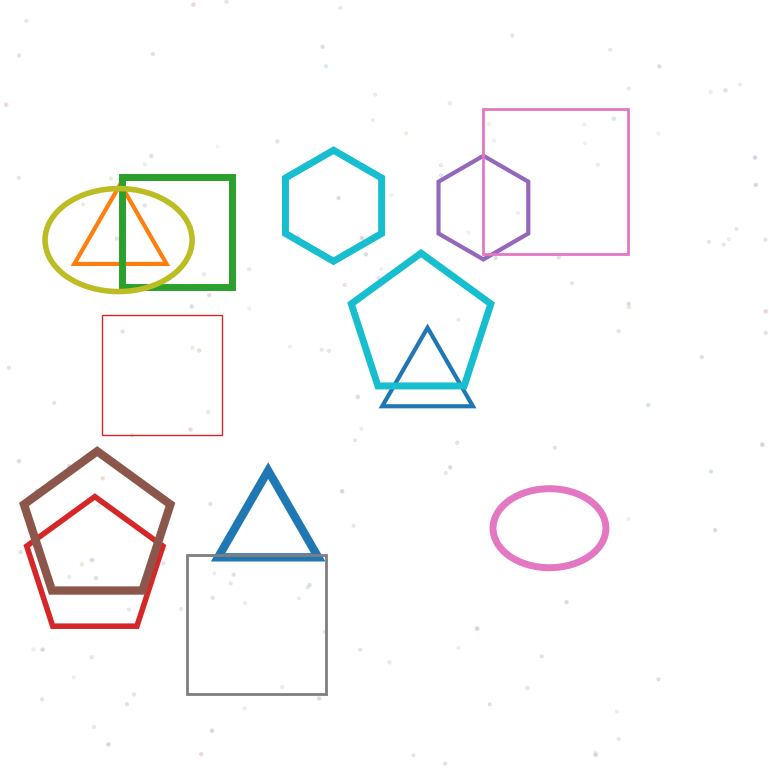[{"shape": "triangle", "thickness": 1.5, "radius": 0.34, "center": [0.555, 0.506]}, {"shape": "triangle", "thickness": 3, "radius": 0.38, "center": [0.348, 0.314]}, {"shape": "triangle", "thickness": 1.5, "radius": 0.35, "center": [0.156, 0.692]}, {"shape": "square", "thickness": 2.5, "radius": 0.36, "center": [0.23, 0.699]}, {"shape": "pentagon", "thickness": 2, "radius": 0.47, "center": [0.123, 0.262]}, {"shape": "square", "thickness": 0.5, "radius": 0.39, "center": [0.211, 0.513]}, {"shape": "hexagon", "thickness": 1.5, "radius": 0.34, "center": [0.628, 0.73]}, {"shape": "pentagon", "thickness": 3, "radius": 0.5, "center": [0.126, 0.314]}, {"shape": "oval", "thickness": 2.5, "radius": 0.37, "center": [0.714, 0.314]}, {"shape": "square", "thickness": 1, "radius": 0.47, "center": [0.722, 0.764]}, {"shape": "square", "thickness": 1, "radius": 0.45, "center": [0.333, 0.189]}, {"shape": "oval", "thickness": 2, "radius": 0.48, "center": [0.154, 0.688]}, {"shape": "pentagon", "thickness": 2.5, "radius": 0.48, "center": [0.547, 0.576]}, {"shape": "hexagon", "thickness": 2.5, "radius": 0.36, "center": [0.433, 0.733]}]